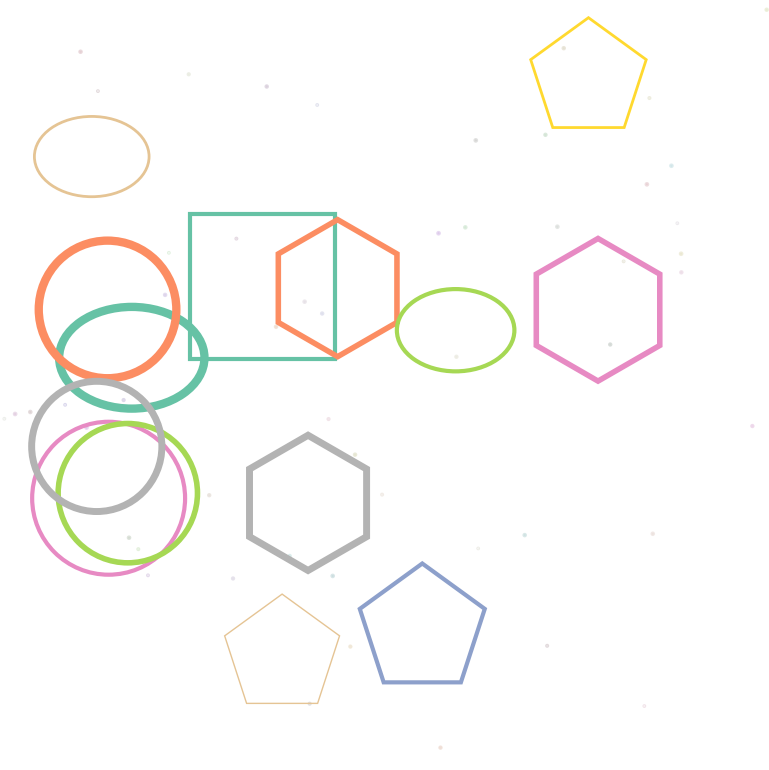[{"shape": "square", "thickness": 1.5, "radius": 0.47, "center": [0.341, 0.628]}, {"shape": "oval", "thickness": 3, "radius": 0.47, "center": [0.171, 0.535]}, {"shape": "hexagon", "thickness": 2, "radius": 0.44, "center": [0.438, 0.626]}, {"shape": "circle", "thickness": 3, "radius": 0.45, "center": [0.14, 0.598]}, {"shape": "pentagon", "thickness": 1.5, "radius": 0.43, "center": [0.548, 0.183]}, {"shape": "circle", "thickness": 1.5, "radius": 0.5, "center": [0.141, 0.353]}, {"shape": "hexagon", "thickness": 2, "radius": 0.46, "center": [0.777, 0.598]}, {"shape": "oval", "thickness": 1.5, "radius": 0.38, "center": [0.592, 0.571]}, {"shape": "circle", "thickness": 2, "radius": 0.45, "center": [0.166, 0.36]}, {"shape": "pentagon", "thickness": 1, "radius": 0.39, "center": [0.764, 0.898]}, {"shape": "pentagon", "thickness": 0.5, "radius": 0.39, "center": [0.366, 0.15]}, {"shape": "oval", "thickness": 1, "radius": 0.37, "center": [0.119, 0.797]}, {"shape": "circle", "thickness": 2.5, "radius": 0.42, "center": [0.126, 0.42]}, {"shape": "hexagon", "thickness": 2.5, "radius": 0.44, "center": [0.4, 0.347]}]